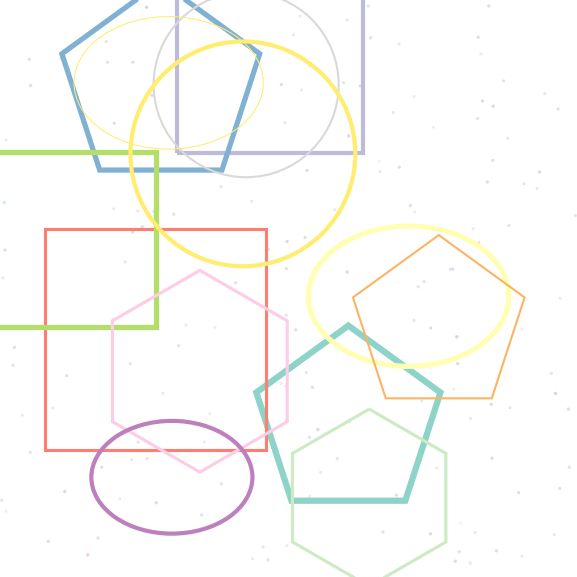[{"shape": "pentagon", "thickness": 3, "radius": 0.84, "center": [0.603, 0.268]}, {"shape": "oval", "thickness": 2.5, "radius": 0.87, "center": [0.707, 0.486]}, {"shape": "square", "thickness": 2, "radius": 0.81, "center": [0.468, 0.895]}, {"shape": "square", "thickness": 1.5, "radius": 0.96, "center": [0.27, 0.411]}, {"shape": "pentagon", "thickness": 2.5, "radius": 0.9, "center": [0.278, 0.85]}, {"shape": "pentagon", "thickness": 1, "radius": 0.78, "center": [0.76, 0.436]}, {"shape": "square", "thickness": 2.5, "radius": 0.76, "center": [0.118, 0.584]}, {"shape": "hexagon", "thickness": 1.5, "radius": 0.87, "center": [0.346, 0.356]}, {"shape": "circle", "thickness": 1, "radius": 0.8, "center": [0.426, 0.853]}, {"shape": "oval", "thickness": 2, "radius": 0.7, "center": [0.298, 0.173]}, {"shape": "hexagon", "thickness": 1.5, "radius": 0.77, "center": [0.639, 0.137]}, {"shape": "oval", "thickness": 0.5, "radius": 0.82, "center": [0.292, 0.856]}, {"shape": "circle", "thickness": 2, "radius": 0.97, "center": [0.421, 0.733]}]